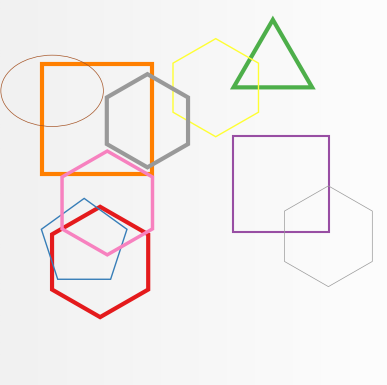[{"shape": "hexagon", "thickness": 3, "radius": 0.72, "center": [0.258, 0.32]}, {"shape": "pentagon", "thickness": 1, "radius": 0.58, "center": [0.217, 0.369]}, {"shape": "triangle", "thickness": 3, "radius": 0.59, "center": [0.704, 0.832]}, {"shape": "square", "thickness": 1.5, "radius": 0.62, "center": [0.725, 0.521]}, {"shape": "square", "thickness": 3, "radius": 0.71, "center": [0.251, 0.69]}, {"shape": "hexagon", "thickness": 1, "radius": 0.64, "center": [0.557, 0.772]}, {"shape": "oval", "thickness": 0.5, "radius": 0.66, "center": [0.134, 0.764]}, {"shape": "hexagon", "thickness": 2.5, "radius": 0.67, "center": [0.277, 0.473]}, {"shape": "hexagon", "thickness": 0.5, "radius": 0.65, "center": [0.847, 0.386]}, {"shape": "hexagon", "thickness": 3, "radius": 0.61, "center": [0.38, 0.686]}]